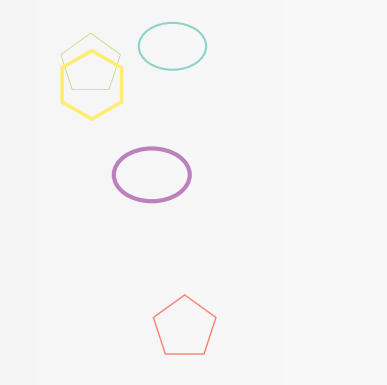[{"shape": "oval", "thickness": 1.5, "radius": 0.43, "center": [0.445, 0.88]}, {"shape": "pentagon", "thickness": 1, "radius": 0.42, "center": [0.477, 0.149]}, {"shape": "pentagon", "thickness": 0.5, "radius": 0.4, "center": [0.234, 0.833]}, {"shape": "oval", "thickness": 3, "radius": 0.49, "center": [0.392, 0.546]}, {"shape": "hexagon", "thickness": 2.5, "radius": 0.44, "center": [0.237, 0.78]}]